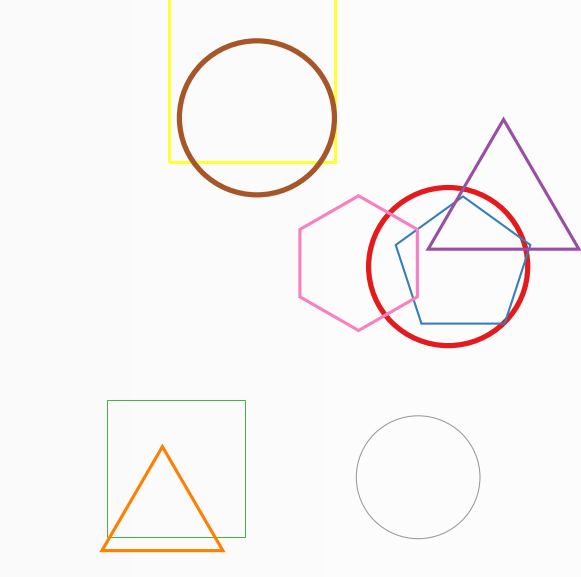[{"shape": "circle", "thickness": 2.5, "radius": 0.68, "center": [0.771, 0.538]}, {"shape": "pentagon", "thickness": 1, "radius": 0.61, "center": [0.797, 0.537]}, {"shape": "square", "thickness": 0.5, "radius": 0.59, "center": [0.303, 0.188]}, {"shape": "triangle", "thickness": 1.5, "radius": 0.75, "center": [0.866, 0.643]}, {"shape": "triangle", "thickness": 1.5, "radius": 0.6, "center": [0.279, 0.106]}, {"shape": "square", "thickness": 1.5, "radius": 0.72, "center": [0.433, 0.862]}, {"shape": "circle", "thickness": 2.5, "radius": 0.67, "center": [0.442, 0.795]}, {"shape": "hexagon", "thickness": 1.5, "radius": 0.58, "center": [0.617, 0.543]}, {"shape": "circle", "thickness": 0.5, "radius": 0.53, "center": [0.719, 0.173]}]